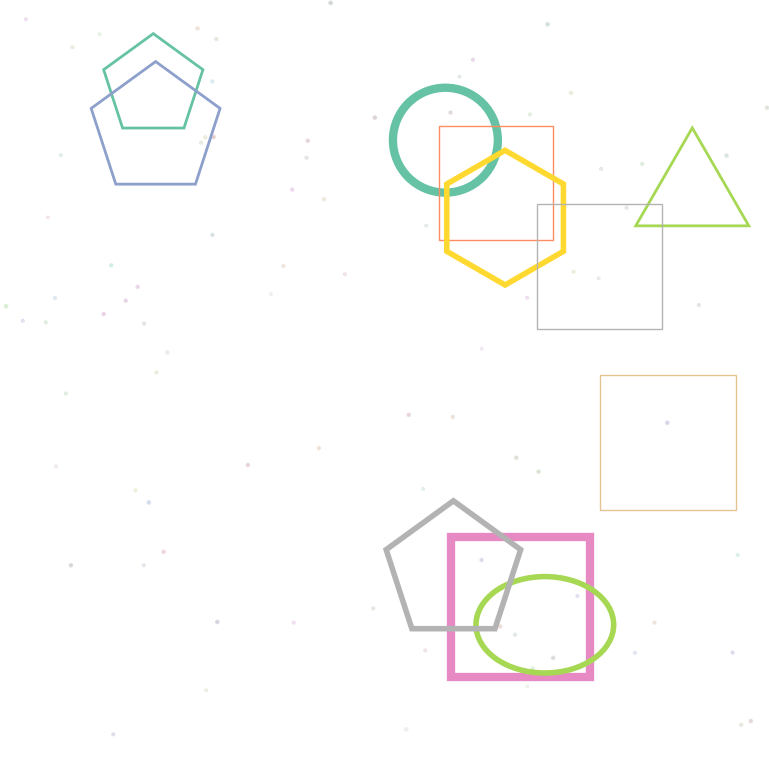[{"shape": "pentagon", "thickness": 1, "radius": 0.34, "center": [0.199, 0.889]}, {"shape": "circle", "thickness": 3, "radius": 0.34, "center": [0.578, 0.818]}, {"shape": "square", "thickness": 0.5, "radius": 0.37, "center": [0.644, 0.763]}, {"shape": "pentagon", "thickness": 1, "radius": 0.44, "center": [0.202, 0.832]}, {"shape": "square", "thickness": 3, "radius": 0.45, "center": [0.676, 0.212]}, {"shape": "triangle", "thickness": 1, "radius": 0.42, "center": [0.899, 0.749]}, {"shape": "oval", "thickness": 2, "radius": 0.45, "center": [0.708, 0.189]}, {"shape": "hexagon", "thickness": 2, "radius": 0.44, "center": [0.656, 0.717]}, {"shape": "square", "thickness": 0.5, "radius": 0.44, "center": [0.868, 0.426]}, {"shape": "square", "thickness": 0.5, "radius": 0.41, "center": [0.778, 0.654]}, {"shape": "pentagon", "thickness": 2, "radius": 0.46, "center": [0.589, 0.258]}]